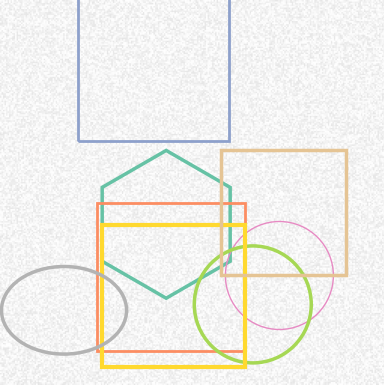[{"shape": "hexagon", "thickness": 2.5, "radius": 0.96, "center": [0.432, 0.417]}, {"shape": "square", "thickness": 2, "radius": 0.96, "center": [0.444, 0.28]}, {"shape": "square", "thickness": 2, "radius": 0.98, "center": [0.399, 0.831]}, {"shape": "circle", "thickness": 1, "radius": 0.7, "center": [0.726, 0.284]}, {"shape": "circle", "thickness": 2.5, "radius": 0.76, "center": [0.657, 0.209]}, {"shape": "square", "thickness": 3, "radius": 0.92, "center": [0.451, 0.231]}, {"shape": "square", "thickness": 2.5, "radius": 0.81, "center": [0.737, 0.449]}, {"shape": "oval", "thickness": 2.5, "radius": 0.81, "center": [0.166, 0.194]}]